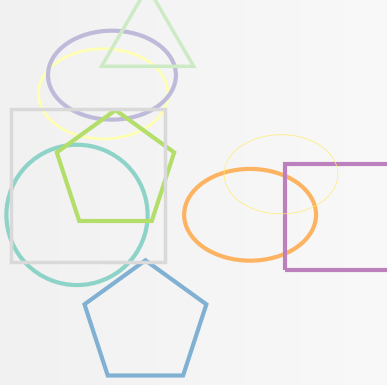[{"shape": "circle", "thickness": 3, "radius": 0.91, "center": [0.199, 0.442]}, {"shape": "oval", "thickness": 2, "radius": 0.84, "center": [0.266, 0.756]}, {"shape": "oval", "thickness": 3, "radius": 0.83, "center": [0.289, 0.805]}, {"shape": "pentagon", "thickness": 3, "radius": 0.83, "center": [0.375, 0.158]}, {"shape": "oval", "thickness": 3, "radius": 0.85, "center": [0.645, 0.442]}, {"shape": "pentagon", "thickness": 3, "radius": 0.8, "center": [0.298, 0.555]}, {"shape": "square", "thickness": 2.5, "radius": 0.99, "center": [0.228, 0.518]}, {"shape": "square", "thickness": 3, "radius": 0.69, "center": [0.873, 0.436]}, {"shape": "triangle", "thickness": 2.5, "radius": 0.69, "center": [0.381, 0.896]}, {"shape": "oval", "thickness": 0.5, "radius": 0.73, "center": [0.725, 0.547]}]